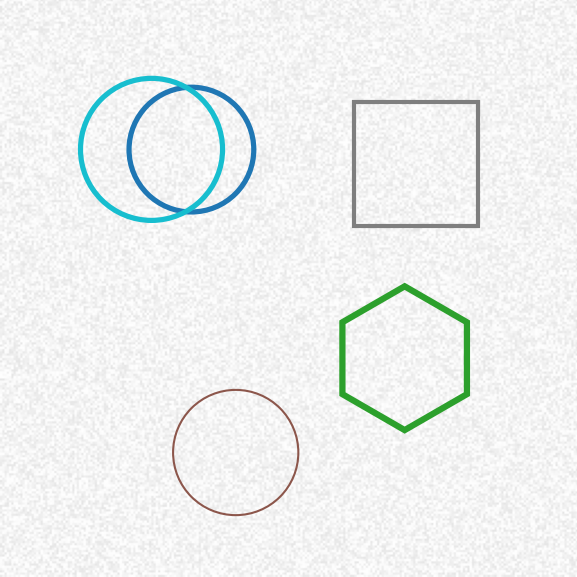[{"shape": "circle", "thickness": 2.5, "radius": 0.54, "center": [0.331, 0.74]}, {"shape": "hexagon", "thickness": 3, "radius": 0.62, "center": [0.701, 0.379]}, {"shape": "circle", "thickness": 1, "radius": 0.54, "center": [0.408, 0.216]}, {"shape": "square", "thickness": 2, "radius": 0.54, "center": [0.72, 0.715]}, {"shape": "circle", "thickness": 2.5, "radius": 0.61, "center": [0.262, 0.74]}]